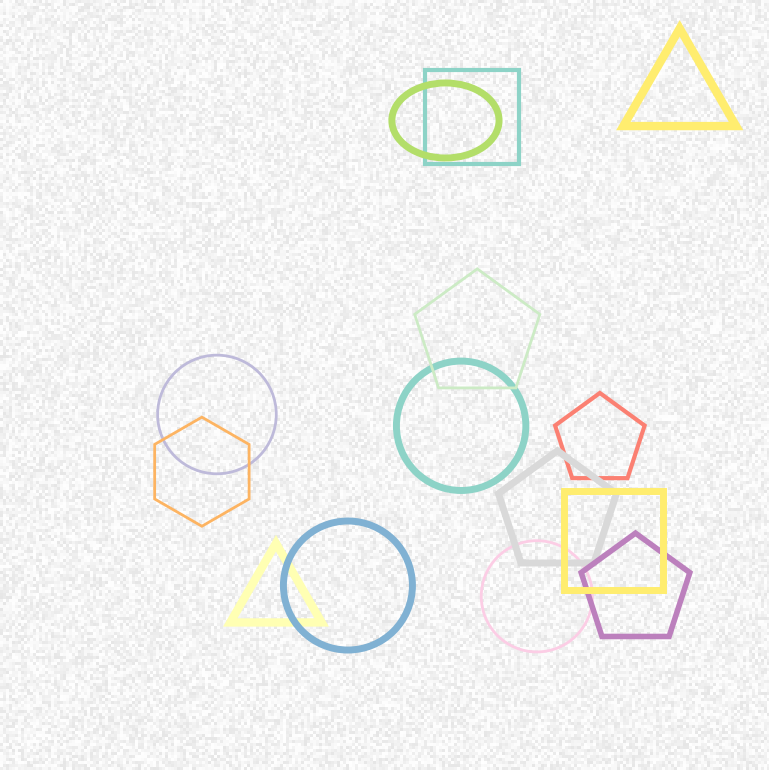[{"shape": "circle", "thickness": 2.5, "radius": 0.42, "center": [0.599, 0.447]}, {"shape": "square", "thickness": 1.5, "radius": 0.3, "center": [0.613, 0.848]}, {"shape": "triangle", "thickness": 3, "radius": 0.34, "center": [0.358, 0.226]}, {"shape": "circle", "thickness": 1, "radius": 0.39, "center": [0.282, 0.462]}, {"shape": "pentagon", "thickness": 1.5, "radius": 0.31, "center": [0.779, 0.428]}, {"shape": "circle", "thickness": 2.5, "radius": 0.42, "center": [0.452, 0.24]}, {"shape": "hexagon", "thickness": 1, "radius": 0.35, "center": [0.262, 0.387]}, {"shape": "oval", "thickness": 2.5, "radius": 0.35, "center": [0.579, 0.844]}, {"shape": "circle", "thickness": 1, "radius": 0.36, "center": [0.697, 0.226]}, {"shape": "pentagon", "thickness": 2.5, "radius": 0.4, "center": [0.724, 0.334]}, {"shape": "pentagon", "thickness": 2, "radius": 0.37, "center": [0.825, 0.233]}, {"shape": "pentagon", "thickness": 1, "radius": 0.43, "center": [0.62, 0.565]}, {"shape": "square", "thickness": 2.5, "radius": 0.32, "center": [0.796, 0.298]}, {"shape": "triangle", "thickness": 3, "radius": 0.42, "center": [0.883, 0.879]}]